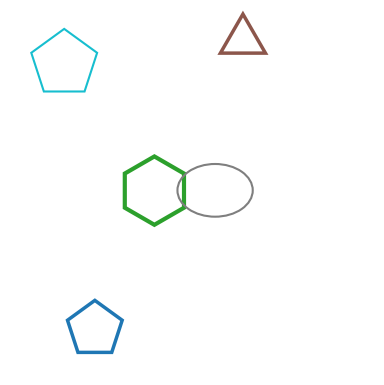[{"shape": "pentagon", "thickness": 2.5, "radius": 0.37, "center": [0.246, 0.145]}, {"shape": "hexagon", "thickness": 3, "radius": 0.44, "center": [0.401, 0.505]}, {"shape": "triangle", "thickness": 2.5, "radius": 0.34, "center": [0.631, 0.896]}, {"shape": "oval", "thickness": 1.5, "radius": 0.49, "center": [0.559, 0.506]}, {"shape": "pentagon", "thickness": 1.5, "radius": 0.45, "center": [0.167, 0.835]}]